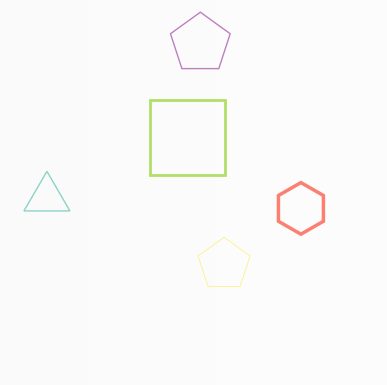[{"shape": "triangle", "thickness": 1, "radius": 0.34, "center": [0.121, 0.486]}, {"shape": "hexagon", "thickness": 2.5, "radius": 0.33, "center": [0.777, 0.459]}, {"shape": "square", "thickness": 2, "radius": 0.49, "center": [0.483, 0.643]}, {"shape": "pentagon", "thickness": 1, "radius": 0.41, "center": [0.517, 0.887]}, {"shape": "pentagon", "thickness": 0.5, "radius": 0.35, "center": [0.578, 0.313]}]